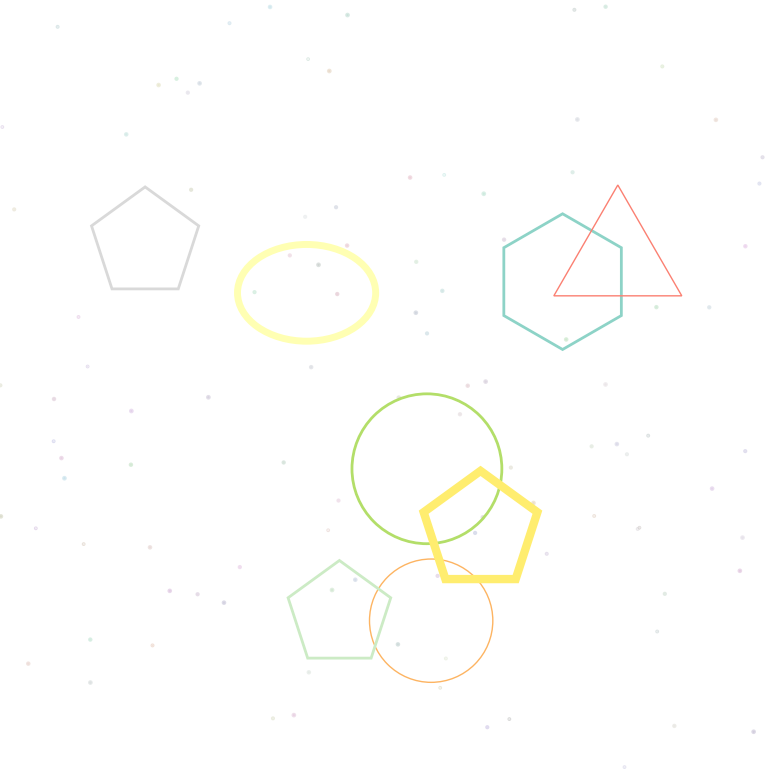[{"shape": "hexagon", "thickness": 1, "radius": 0.44, "center": [0.731, 0.634]}, {"shape": "oval", "thickness": 2.5, "radius": 0.45, "center": [0.398, 0.62]}, {"shape": "triangle", "thickness": 0.5, "radius": 0.48, "center": [0.802, 0.664]}, {"shape": "circle", "thickness": 0.5, "radius": 0.4, "center": [0.56, 0.194]}, {"shape": "circle", "thickness": 1, "radius": 0.49, "center": [0.554, 0.391]}, {"shape": "pentagon", "thickness": 1, "radius": 0.37, "center": [0.188, 0.684]}, {"shape": "pentagon", "thickness": 1, "radius": 0.35, "center": [0.441, 0.202]}, {"shape": "pentagon", "thickness": 3, "radius": 0.39, "center": [0.624, 0.311]}]